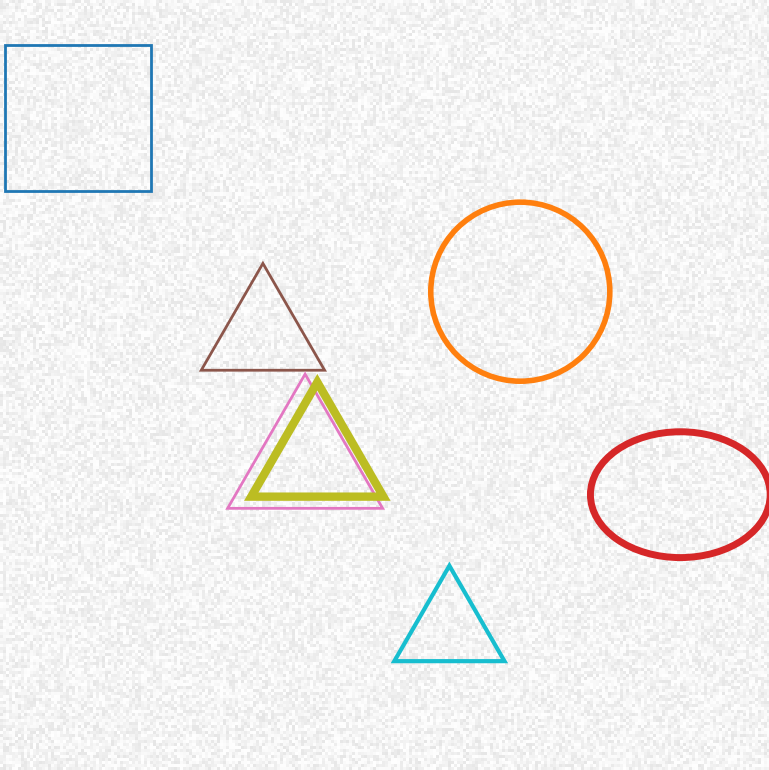[{"shape": "square", "thickness": 1, "radius": 0.48, "center": [0.101, 0.847]}, {"shape": "circle", "thickness": 2, "radius": 0.58, "center": [0.676, 0.621]}, {"shape": "oval", "thickness": 2.5, "radius": 0.58, "center": [0.884, 0.358]}, {"shape": "triangle", "thickness": 1, "radius": 0.46, "center": [0.341, 0.565]}, {"shape": "triangle", "thickness": 1, "radius": 0.58, "center": [0.396, 0.398]}, {"shape": "triangle", "thickness": 3, "radius": 0.5, "center": [0.412, 0.405]}, {"shape": "triangle", "thickness": 1.5, "radius": 0.41, "center": [0.584, 0.183]}]